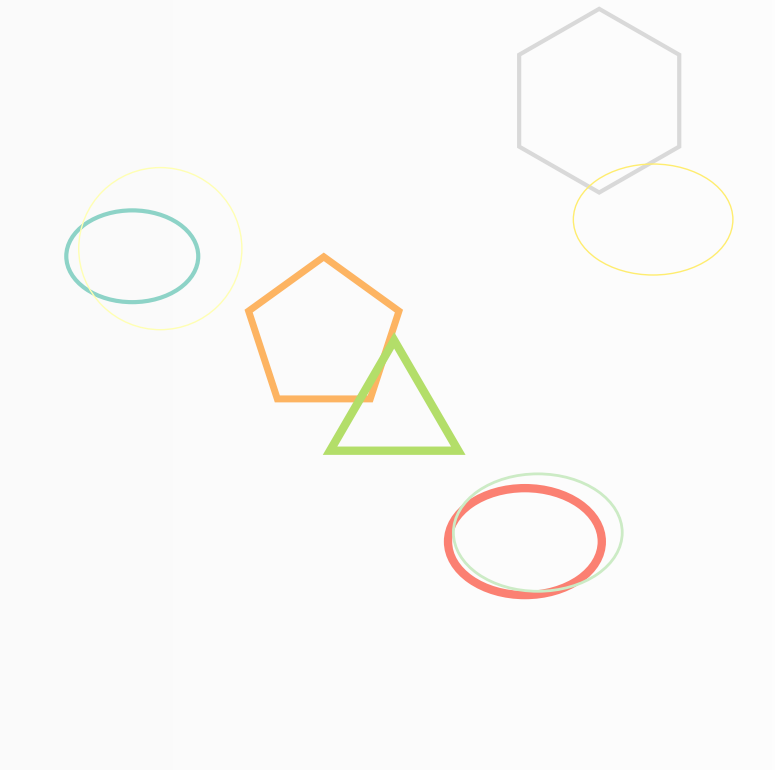[{"shape": "oval", "thickness": 1.5, "radius": 0.43, "center": [0.171, 0.667]}, {"shape": "circle", "thickness": 0.5, "radius": 0.53, "center": [0.207, 0.677]}, {"shape": "oval", "thickness": 3, "radius": 0.5, "center": [0.677, 0.297]}, {"shape": "pentagon", "thickness": 2.5, "radius": 0.51, "center": [0.418, 0.564]}, {"shape": "triangle", "thickness": 3, "radius": 0.48, "center": [0.509, 0.462]}, {"shape": "hexagon", "thickness": 1.5, "radius": 0.6, "center": [0.773, 0.869]}, {"shape": "oval", "thickness": 1, "radius": 0.54, "center": [0.694, 0.308]}, {"shape": "oval", "thickness": 0.5, "radius": 0.51, "center": [0.843, 0.715]}]